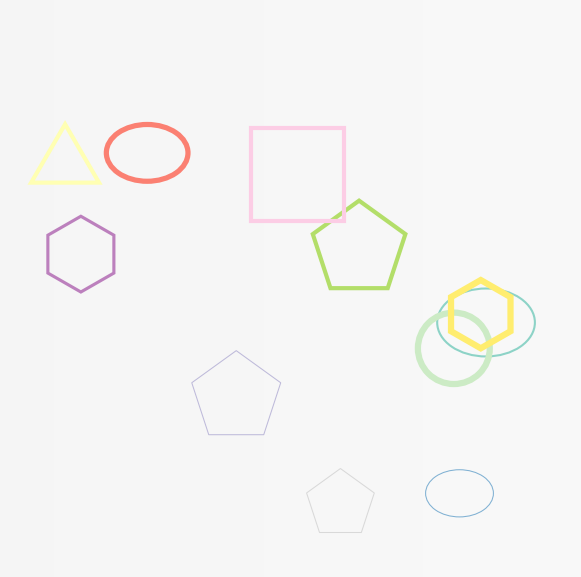[{"shape": "oval", "thickness": 1, "radius": 0.42, "center": [0.836, 0.441]}, {"shape": "triangle", "thickness": 2, "radius": 0.34, "center": [0.112, 0.717]}, {"shape": "pentagon", "thickness": 0.5, "radius": 0.4, "center": [0.406, 0.311]}, {"shape": "oval", "thickness": 2.5, "radius": 0.35, "center": [0.253, 0.734]}, {"shape": "oval", "thickness": 0.5, "radius": 0.29, "center": [0.791, 0.145]}, {"shape": "pentagon", "thickness": 2, "radius": 0.42, "center": [0.618, 0.568]}, {"shape": "square", "thickness": 2, "radius": 0.4, "center": [0.512, 0.697]}, {"shape": "pentagon", "thickness": 0.5, "radius": 0.31, "center": [0.586, 0.127]}, {"shape": "hexagon", "thickness": 1.5, "radius": 0.33, "center": [0.139, 0.559]}, {"shape": "circle", "thickness": 3, "radius": 0.31, "center": [0.781, 0.396]}, {"shape": "hexagon", "thickness": 3, "radius": 0.3, "center": [0.827, 0.455]}]